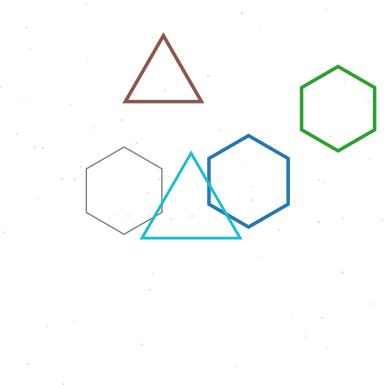[{"shape": "hexagon", "thickness": 2.5, "radius": 0.59, "center": [0.646, 0.529]}, {"shape": "hexagon", "thickness": 2.5, "radius": 0.55, "center": [0.878, 0.718]}, {"shape": "triangle", "thickness": 2.5, "radius": 0.57, "center": [0.424, 0.793]}, {"shape": "hexagon", "thickness": 1, "radius": 0.57, "center": [0.322, 0.505]}, {"shape": "triangle", "thickness": 2, "radius": 0.74, "center": [0.496, 0.455]}]